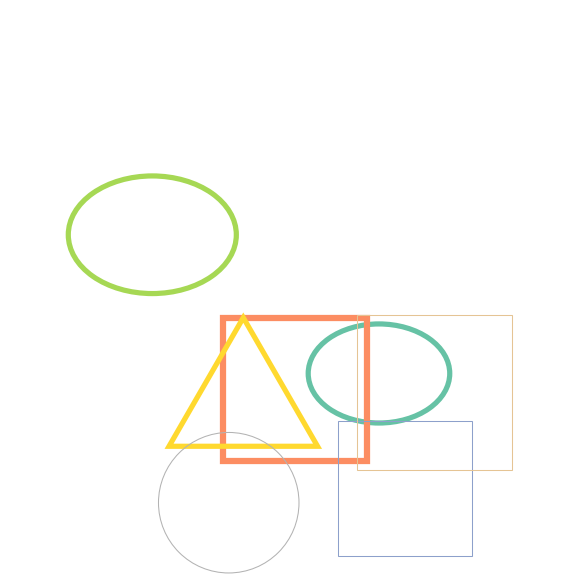[{"shape": "oval", "thickness": 2.5, "radius": 0.61, "center": [0.656, 0.352]}, {"shape": "square", "thickness": 3, "radius": 0.62, "center": [0.511, 0.325]}, {"shape": "square", "thickness": 0.5, "radius": 0.58, "center": [0.701, 0.153]}, {"shape": "oval", "thickness": 2.5, "radius": 0.73, "center": [0.264, 0.593]}, {"shape": "triangle", "thickness": 2.5, "radius": 0.74, "center": [0.421, 0.301]}, {"shape": "square", "thickness": 0.5, "radius": 0.67, "center": [0.752, 0.32]}, {"shape": "circle", "thickness": 0.5, "radius": 0.61, "center": [0.396, 0.129]}]